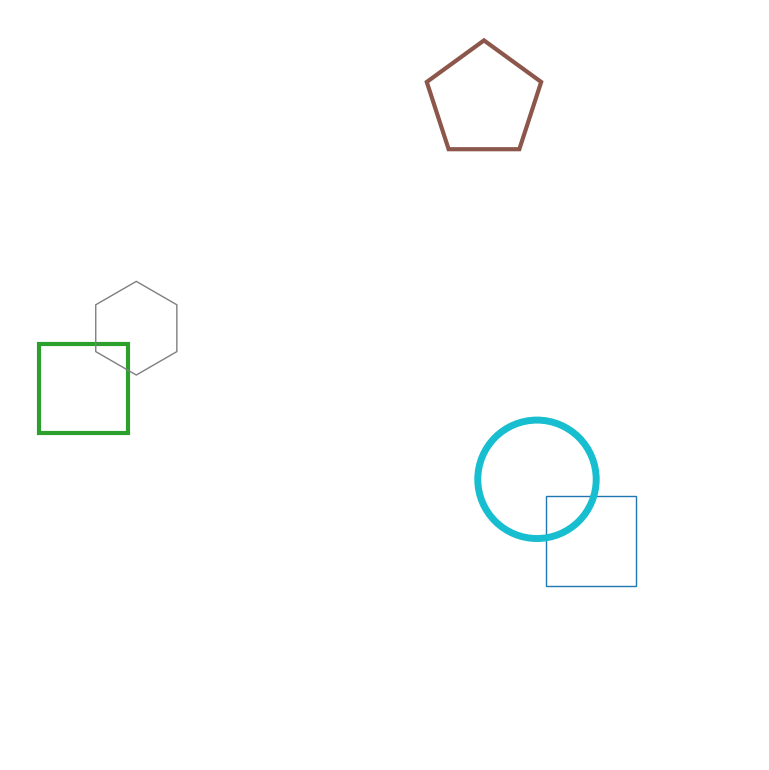[{"shape": "square", "thickness": 0.5, "radius": 0.29, "center": [0.767, 0.298]}, {"shape": "square", "thickness": 1.5, "radius": 0.29, "center": [0.109, 0.495]}, {"shape": "pentagon", "thickness": 1.5, "radius": 0.39, "center": [0.629, 0.869]}, {"shape": "hexagon", "thickness": 0.5, "radius": 0.3, "center": [0.177, 0.574]}, {"shape": "circle", "thickness": 2.5, "radius": 0.38, "center": [0.697, 0.378]}]